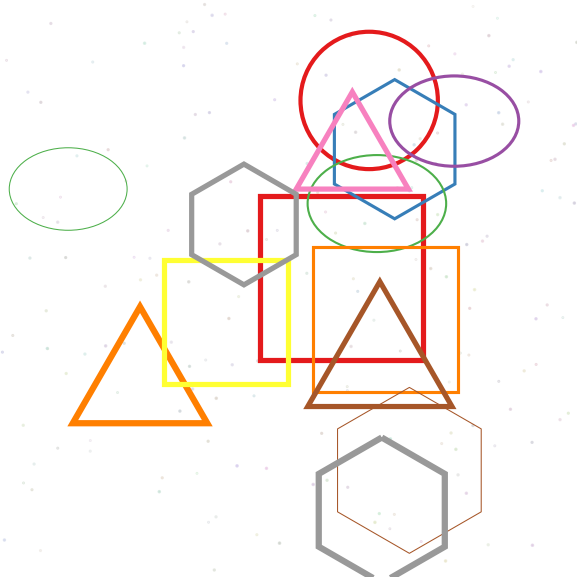[{"shape": "circle", "thickness": 2, "radius": 0.59, "center": [0.639, 0.825]}, {"shape": "square", "thickness": 2.5, "radius": 0.71, "center": [0.592, 0.518]}, {"shape": "hexagon", "thickness": 1.5, "radius": 0.6, "center": [0.683, 0.741]}, {"shape": "oval", "thickness": 1, "radius": 0.6, "center": [0.653, 0.647]}, {"shape": "oval", "thickness": 0.5, "radius": 0.51, "center": [0.118, 0.672]}, {"shape": "oval", "thickness": 1.5, "radius": 0.56, "center": [0.787, 0.789]}, {"shape": "triangle", "thickness": 3, "radius": 0.67, "center": [0.242, 0.333]}, {"shape": "square", "thickness": 1.5, "radius": 0.63, "center": [0.668, 0.446]}, {"shape": "square", "thickness": 2.5, "radius": 0.54, "center": [0.392, 0.442]}, {"shape": "triangle", "thickness": 2.5, "radius": 0.72, "center": [0.658, 0.367]}, {"shape": "hexagon", "thickness": 0.5, "radius": 0.72, "center": [0.709, 0.185]}, {"shape": "triangle", "thickness": 2.5, "radius": 0.56, "center": [0.61, 0.728]}, {"shape": "hexagon", "thickness": 2.5, "radius": 0.52, "center": [0.422, 0.61]}, {"shape": "hexagon", "thickness": 3, "radius": 0.63, "center": [0.661, 0.116]}]